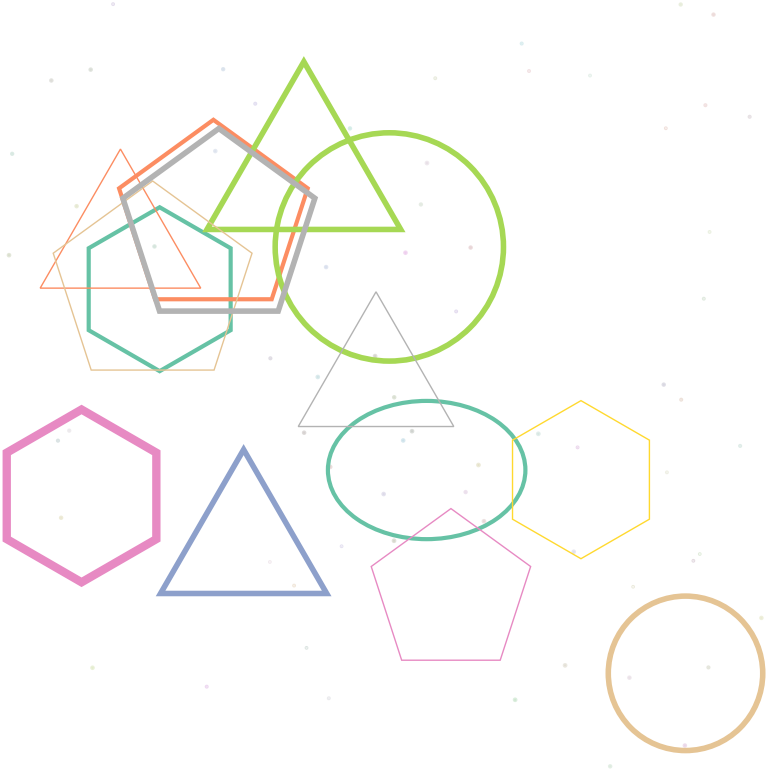[{"shape": "oval", "thickness": 1.5, "radius": 0.64, "center": [0.554, 0.39]}, {"shape": "hexagon", "thickness": 1.5, "radius": 0.53, "center": [0.207, 0.624]}, {"shape": "pentagon", "thickness": 1.5, "radius": 0.64, "center": [0.277, 0.716]}, {"shape": "triangle", "thickness": 0.5, "radius": 0.6, "center": [0.156, 0.686]}, {"shape": "triangle", "thickness": 2, "radius": 0.62, "center": [0.316, 0.292]}, {"shape": "hexagon", "thickness": 3, "radius": 0.56, "center": [0.106, 0.356]}, {"shape": "pentagon", "thickness": 0.5, "radius": 0.54, "center": [0.586, 0.231]}, {"shape": "circle", "thickness": 2, "radius": 0.74, "center": [0.506, 0.679]}, {"shape": "triangle", "thickness": 2, "radius": 0.73, "center": [0.395, 0.775]}, {"shape": "hexagon", "thickness": 0.5, "radius": 0.51, "center": [0.754, 0.377]}, {"shape": "pentagon", "thickness": 0.5, "radius": 0.68, "center": [0.198, 0.629]}, {"shape": "circle", "thickness": 2, "radius": 0.5, "center": [0.89, 0.126]}, {"shape": "pentagon", "thickness": 2, "radius": 0.66, "center": [0.284, 0.702]}, {"shape": "triangle", "thickness": 0.5, "radius": 0.58, "center": [0.488, 0.504]}]